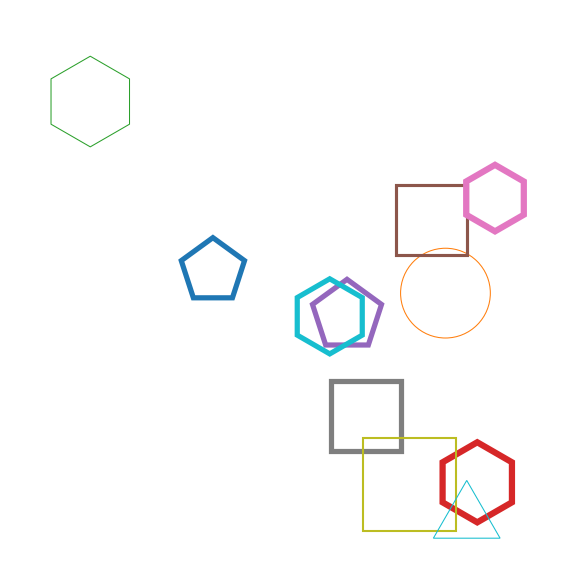[{"shape": "pentagon", "thickness": 2.5, "radius": 0.29, "center": [0.369, 0.53]}, {"shape": "circle", "thickness": 0.5, "radius": 0.39, "center": [0.771, 0.492]}, {"shape": "hexagon", "thickness": 0.5, "radius": 0.39, "center": [0.156, 0.823]}, {"shape": "hexagon", "thickness": 3, "radius": 0.35, "center": [0.826, 0.164]}, {"shape": "pentagon", "thickness": 2.5, "radius": 0.31, "center": [0.601, 0.453]}, {"shape": "square", "thickness": 1.5, "radius": 0.3, "center": [0.747, 0.618]}, {"shape": "hexagon", "thickness": 3, "radius": 0.29, "center": [0.857, 0.656]}, {"shape": "square", "thickness": 2.5, "radius": 0.3, "center": [0.634, 0.28]}, {"shape": "square", "thickness": 1, "radius": 0.4, "center": [0.709, 0.16]}, {"shape": "hexagon", "thickness": 2.5, "radius": 0.32, "center": [0.571, 0.451]}, {"shape": "triangle", "thickness": 0.5, "radius": 0.33, "center": [0.808, 0.101]}]